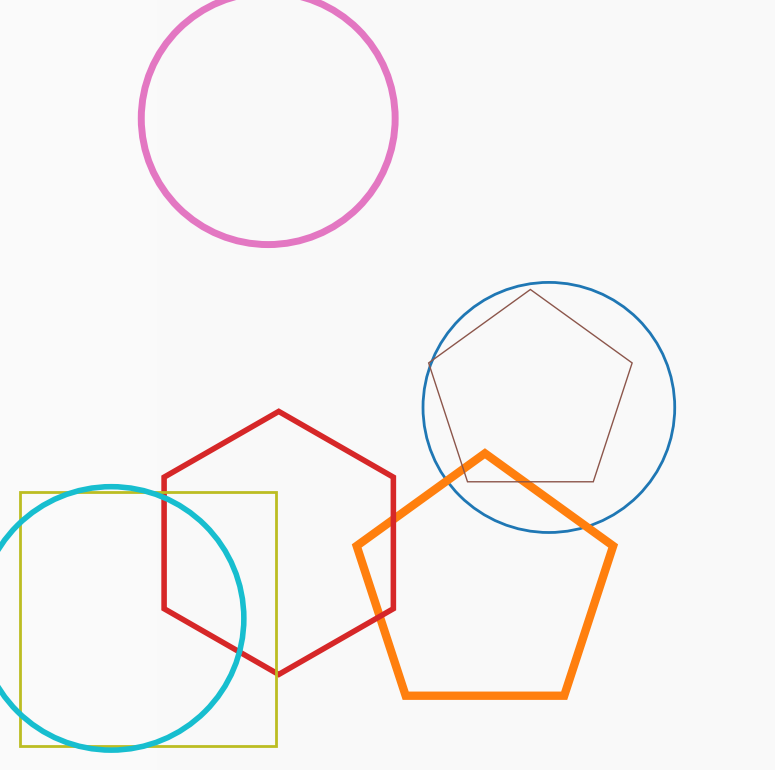[{"shape": "circle", "thickness": 1, "radius": 0.81, "center": [0.708, 0.471]}, {"shape": "pentagon", "thickness": 3, "radius": 0.87, "center": [0.626, 0.237]}, {"shape": "hexagon", "thickness": 2, "radius": 0.85, "center": [0.36, 0.295]}, {"shape": "pentagon", "thickness": 0.5, "radius": 0.69, "center": [0.684, 0.486]}, {"shape": "circle", "thickness": 2.5, "radius": 0.82, "center": [0.346, 0.846]}, {"shape": "square", "thickness": 1, "radius": 0.82, "center": [0.191, 0.196]}, {"shape": "circle", "thickness": 2, "radius": 0.86, "center": [0.144, 0.197]}]